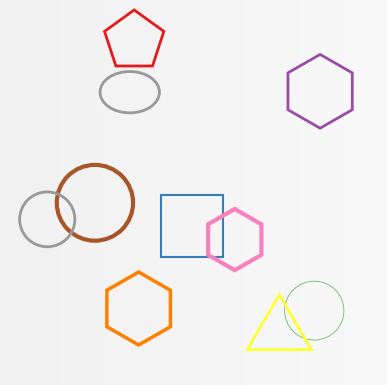[{"shape": "pentagon", "thickness": 2, "radius": 0.4, "center": [0.346, 0.894]}, {"shape": "square", "thickness": 1.5, "radius": 0.4, "center": [0.496, 0.413]}, {"shape": "circle", "thickness": 0.5, "radius": 0.38, "center": [0.811, 0.193]}, {"shape": "hexagon", "thickness": 2, "radius": 0.48, "center": [0.826, 0.763]}, {"shape": "hexagon", "thickness": 2.5, "radius": 0.47, "center": [0.358, 0.199]}, {"shape": "triangle", "thickness": 2, "radius": 0.48, "center": [0.721, 0.14]}, {"shape": "circle", "thickness": 3, "radius": 0.49, "center": [0.245, 0.473]}, {"shape": "hexagon", "thickness": 3, "radius": 0.4, "center": [0.606, 0.378]}, {"shape": "oval", "thickness": 2, "radius": 0.38, "center": [0.335, 0.761]}, {"shape": "circle", "thickness": 2, "radius": 0.36, "center": [0.122, 0.43]}]